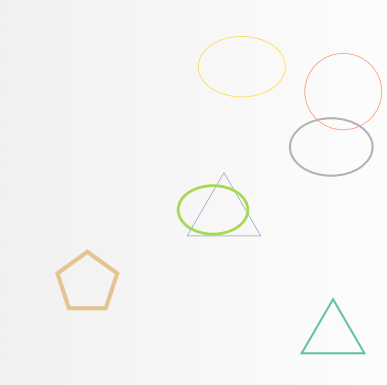[{"shape": "triangle", "thickness": 1.5, "radius": 0.47, "center": [0.859, 0.129]}, {"shape": "circle", "thickness": 0.5, "radius": 0.5, "center": [0.886, 0.762]}, {"shape": "triangle", "thickness": 0.5, "radius": 0.55, "center": [0.578, 0.442]}, {"shape": "oval", "thickness": 2, "radius": 0.45, "center": [0.55, 0.455]}, {"shape": "oval", "thickness": 0.5, "radius": 0.56, "center": [0.624, 0.827]}, {"shape": "pentagon", "thickness": 3, "radius": 0.41, "center": [0.225, 0.265]}, {"shape": "oval", "thickness": 1.5, "radius": 0.53, "center": [0.855, 0.618]}]